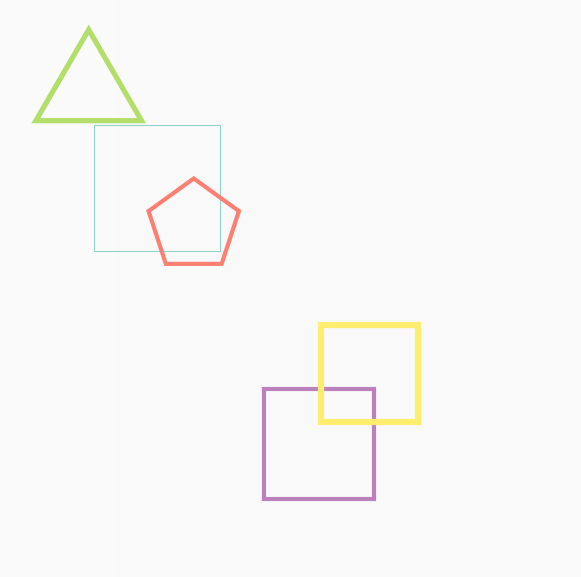[{"shape": "square", "thickness": 0.5, "radius": 0.54, "center": [0.27, 0.674]}, {"shape": "pentagon", "thickness": 2, "radius": 0.41, "center": [0.333, 0.608]}, {"shape": "triangle", "thickness": 2.5, "radius": 0.52, "center": [0.153, 0.843]}, {"shape": "square", "thickness": 2, "radius": 0.48, "center": [0.549, 0.23]}, {"shape": "square", "thickness": 3, "radius": 0.42, "center": [0.636, 0.352]}]